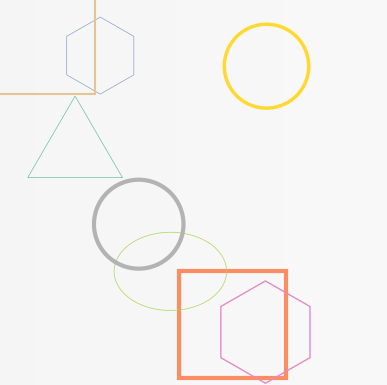[{"shape": "triangle", "thickness": 0.5, "radius": 0.71, "center": [0.194, 0.609]}, {"shape": "square", "thickness": 3, "radius": 0.69, "center": [0.6, 0.158]}, {"shape": "hexagon", "thickness": 0.5, "radius": 0.5, "center": [0.259, 0.856]}, {"shape": "hexagon", "thickness": 1, "radius": 0.66, "center": [0.685, 0.137]}, {"shape": "oval", "thickness": 0.5, "radius": 0.73, "center": [0.44, 0.295]}, {"shape": "circle", "thickness": 2.5, "radius": 0.54, "center": [0.688, 0.828]}, {"shape": "square", "thickness": 1.5, "radius": 0.67, "center": [0.11, 0.89]}, {"shape": "circle", "thickness": 3, "radius": 0.58, "center": [0.358, 0.418]}]